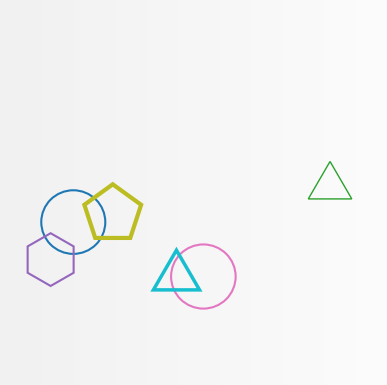[{"shape": "circle", "thickness": 1.5, "radius": 0.41, "center": [0.189, 0.423]}, {"shape": "triangle", "thickness": 1, "radius": 0.32, "center": [0.852, 0.516]}, {"shape": "hexagon", "thickness": 1.5, "radius": 0.34, "center": [0.131, 0.326]}, {"shape": "circle", "thickness": 1.5, "radius": 0.42, "center": [0.525, 0.282]}, {"shape": "pentagon", "thickness": 3, "radius": 0.39, "center": [0.291, 0.444]}, {"shape": "triangle", "thickness": 2.5, "radius": 0.34, "center": [0.455, 0.281]}]